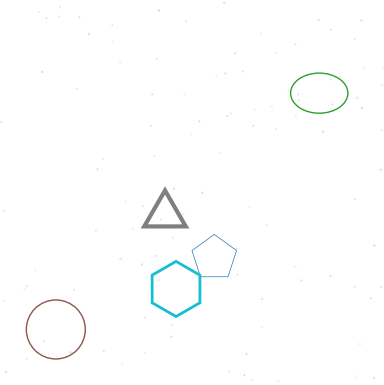[{"shape": "pentagon", "thickness": 0.5, "radius": 0.3, "center": [0.557, 0.33]}, {"shape": "oval", "thickness": 1, "radius": 0.37, "center": [0.829, 0.758]}, {"shape": "circle", "thickness": 1, "radius": 0.38, "center": [0.145, 0.144]}, {"shape": "triangle", "thickness": 3, "radius": 0.31, "center": [0.429, 0.443]}, {"shape": "hexagon", "thickness": 2, "radius": 0.36, "center": [0.457, 0.249]}]